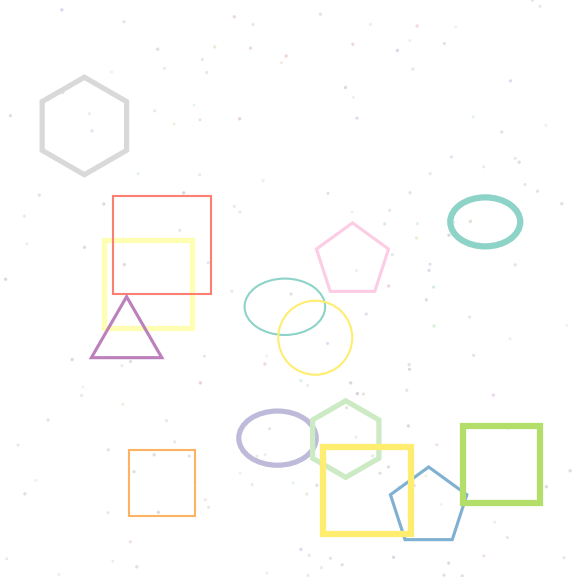[{"shape": "oval", "thickness": 1, "radius": 0.35, "center": [0.493, 0.468]}, {"shape": "oval", "thickness": 3, "radius": 0.3, "center": [0.84, 0.615]}, {"shape": "square", "thickness": 2.5, "radius": 0.38, "center": [0.256, 0.507]}, {"shape": "oval", "thickness": 2.5, "radius": 0.34, "center": [0.48, 0.24]}, {"shape": "square", "thickness": 1, "radius": 0.42, "center": [0.28, 0.576]}, {"shape": "pentagon", "thickness": 1.5, "radius": 0.35, "center": [0.742, 0.121]}, {"shape": "square", "thickness": 1, "radius": 0.29, "center": [0.28, 0.162]}, {"shape": "square", "thickness": 3, "radius": 0.33, "center": [0.868, 0.195]}, {"shape": "pentagon", "thickness": 1.5, "radius": 0.33, "center": [0.61, 0.548]}, {"shape": "hexagon", "thickness": 2.5, "radius": 0.42, "center": [0.146, 0.781]}, {"shape": "triangle", "thickness": 1.5, "radius": 0.35, "center": [0.219, 0.415]}, {"shape": "hexagon", "thickness": 2.5, "radius": 0.33, "center": [0.599, 0.239]}, {"shape": "square", "thickness": 3, "radius": 0.38, "center": [0.636, 0.15]}, {"shape": "circle", "thickness": 1, "radius": 0.32, "center": [0.546, 0.414]}]